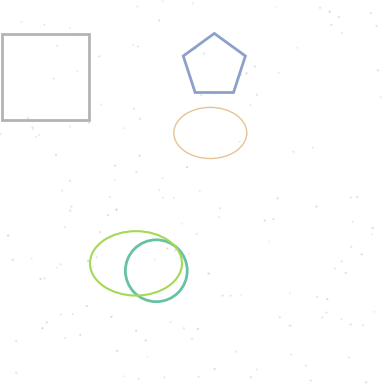[{"shape": "circle", "thickness": 2, "radius": 0.4, "center": [0.406, 0.297]}, {"shape": "pentagon", "thickness": 2, "radius": 0.42, "center": [0.557, 0.828]}, {"shape": "oval", "thickness": 1.5, "radius": 0.6, "center": [0.353, 0.316]}, {"shape": "oval", "thickness": 1, "radius": 0.47, "center": [0.546, 0.655]}, {"shape": "square", "thickness": 2, "radius": 0.56, "center": [0.118, 0.8]}]